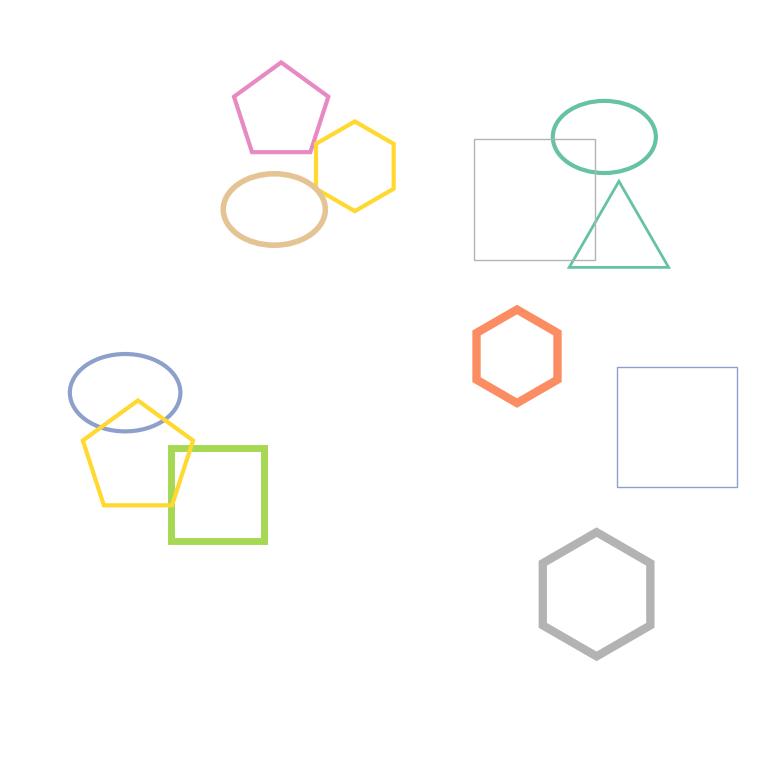[{"shape": "oval", "thickness": 1.5, "radius": 0.33, "center": [0.785, 0.822]}, {"shape": "triangle", "thickness": 1, "radius": 0.37, "center": [0.804, 0.69]}, {"shape": "hexagon", "thickness": 3, "radius": 0.3, "center": [0.671, 0.537]}, {"shape": "square", "thickness": 0.5, "radius": 0.39, "center": [0.879, 0.445]}, {"shape": "oval", "thickness": 1.5, "radius": 0.36, "center": [0.163, 0.49]}, {"shape": "pentagon", "thickness": 1.5, "radius": 0.32, "center": [0.365, 0.855]}, {"shape": "square", "thickness": 2.5, "radius": 0.3, "center": [0.283, 0.358]}, {"shape": "hexagon", "thickness": 1.5, "radius": 0.29, "center": [0.461, 0.784]}, {"shape": "pentagon", "thickness": 1.5, "radius": 0.38, "center": [0.179, 0.405]}, {"shape": "oval", "thickness": 2, "radius": 0.33, "center": [0.356, 0.728]}, {"shape": "hexagon", "thickness": 3, "radius": 0.4, "center": [0.775, 0.228]}, {"shape": "square", "thickness": 0.5, "radius": 0.39, "center": [0.694, 0.741]}]